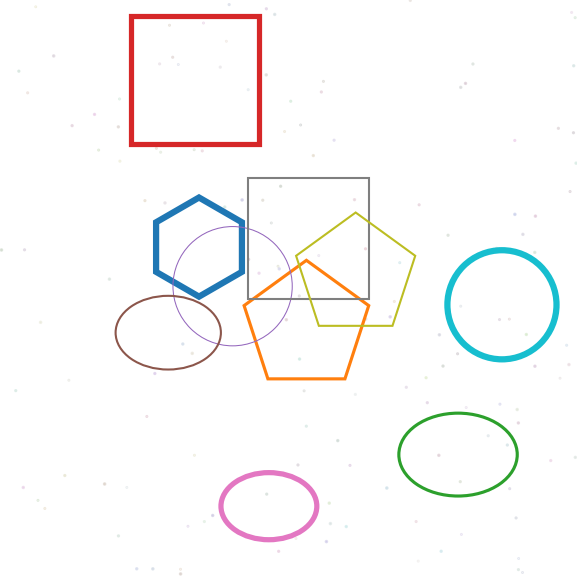[{"shape": "hexagon", "thickness": 3, "radius": 0.43, "center": [0.345, 0.571]}, {"shape": "pentagon", "thickness": 1.5, "radius": 0.57, "center": [0.531, 0.435]}, {"shape": "oval", "thickness": 1.5, "radius": 0.51, "center": [0.793, 0.212]}, {"shape": "square", "thickness": 2.5, "radius": 0.55, "center": [0.338, 0.861]}, {"shape": "circle", "thickness": 0.5, "radius": 0.52, "center": [0.403, 0.504]}, {"shape": "oval", "thickness": 1, "radius": 0.46, "center": [0.291, 0.423]}, {"shape": "oval", "thickness": 2.5, "radius": 0.41, "center": [0.466, 0.123]}, {"shape": "square", "thickness": 1, "radius": 0.52, "center": [0.534, 0.586]}, {"shape": "pentagon", "thickness": 1, "radius": 0.54, "center": [0.616, 0.523]}, {"shape": "circle", "thickness": 3, "radius": 0.47, "center": [0.869, 0.471]}]